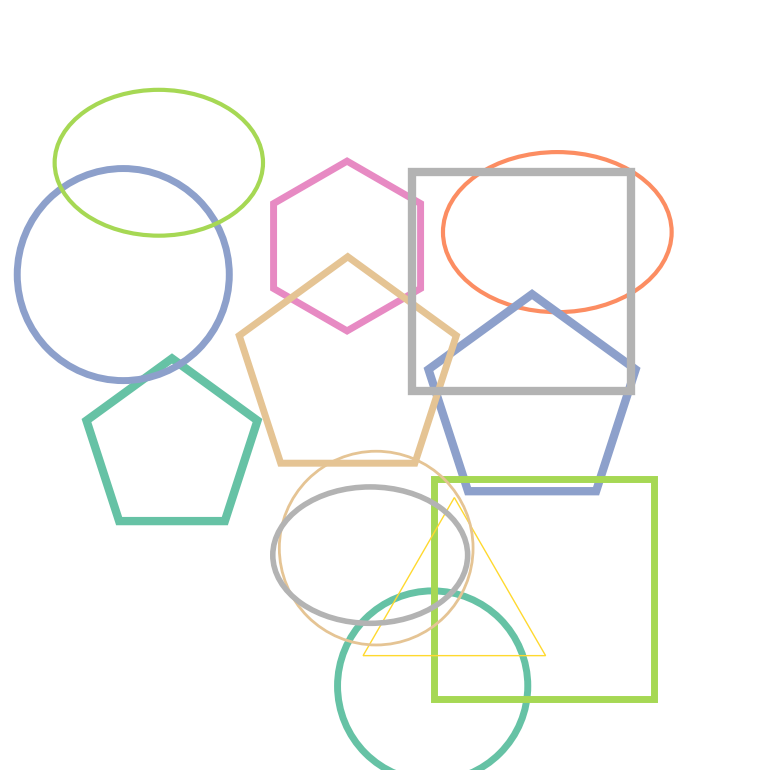[{"shape": "circle", "thickness": 2.5, "radius": 0.62, "center": [0.562, 0.109]}, {"shape": "pentagon", "thickness": 3, "radius": 0.58, "center": [0.223, 0.418]}, {"shape": "oval", "thickness": 1.5, "radius": 0.74, "center": [0.724, 0.699]}, {"shape": "pentagon", "thickness": 3, "radius": 0.71, "center": [0.691, 0.477]}, {"shape": "circle", "thickness": 2.5, "radius": 0.69, "center": [0.16, 0.643]}, {"shape": "hexagon", "thickness": 2.5, "radius": 0.55, "center": [0.451, 0.68]}, {"shape": "oval", "thickness": 1.5, "radius": 0.68, "center": [0.206, 0.789]}, {"shape": "square", "thickness": 2.5, "radius": 0.71, "center": [0.706, 0.235]}, {"shape": "triangle", "thickness": 0.5, "radius": 0.68, "center": [0.59, 0.217]}, {"shape": "pentagon", "thickness": 2.5, "radius": 0.74, "center": [0.452, 0.518]}, {"shape": "circle", "thickness": 1, "radius": 0.63, "center": [0.489, 0.288]}, {"shape": "square", "thickness": 3, "radius": 0.71, "center": [0.677, 0.635]}, {"shape": "oval", "thickness": 2, "radius": 0.63, "center": [0.481, 0.279]}]